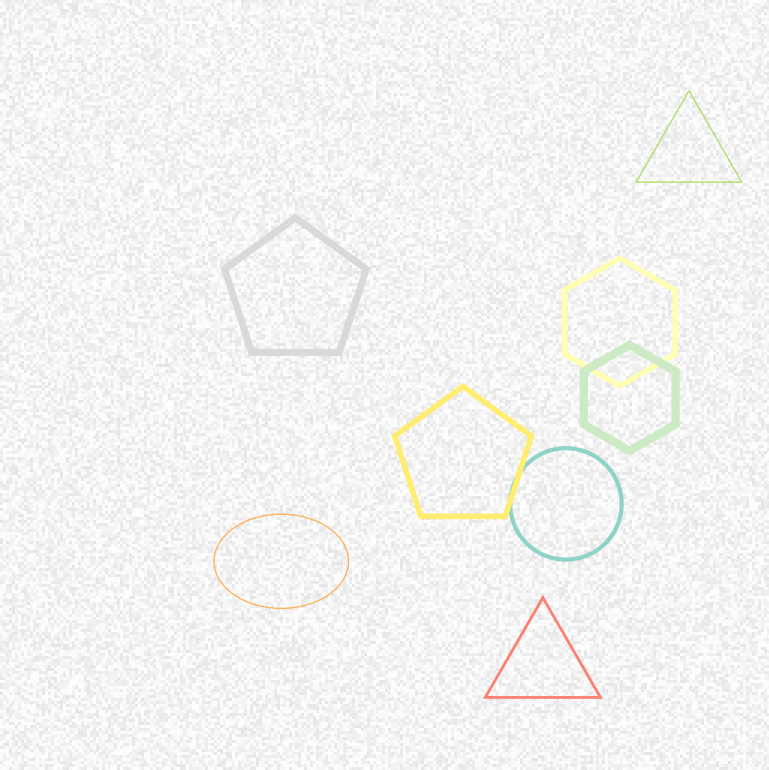[{"shape": "circle", "thickness": 1.5, "radius": 0.36, "center": [0.735, 0.346]}, {"shape": "hexagon", "thickness": 2, "radius": 0.42, "center": [0.805, 0.582]}, {"shape": "triangle", "thickness": 1, "radius": 0.43, "center": [0.705, 0.137]}, {"shape": "oval", "thickness": 0.5, "radius": 0.44, "center": [0.365, 0.271]}, {"shape": "triangle", "thickness": 0.5, "radius": 0.4, "center": [0.895, 0.803]}, {"shape": "pentagon", "thickness": 2.5, "radius": 0.48, "center": [0.384, 0.621]}, {"shape": "hexagon", "thickness": 3, "radius": 0.34, "center": [0.818, 0.483]}, {"shape": "pentagon", "thickness": 2, "radius": 0.47, "center": [0.601, 0.405]}]